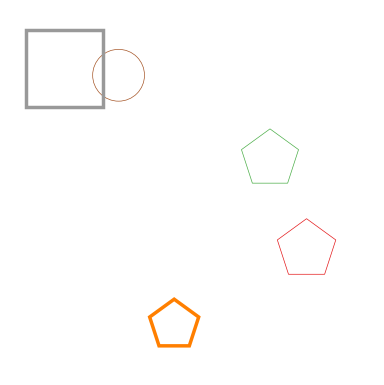[{"shape": "pentagon", "thickness": 0.5, "radius": 0.4, "center": [0.796, 0.352]}, {"shape": "pentagon", "thickness": 0.5, "radius": 0.39, "center": [0.701, 0.587]}, {"shape": "pentagon", "thickness": 2.5, "radius": 0.33, "center": [0.452, 0.156]}, {"shape": "circle", "thickness": 0.5, "radius": 0.34, "center": [0.308, 0.805]}, {"shape": "square", "thickness": 2.5, "radius": 0.5, "center": [0.168, 0.823]}]